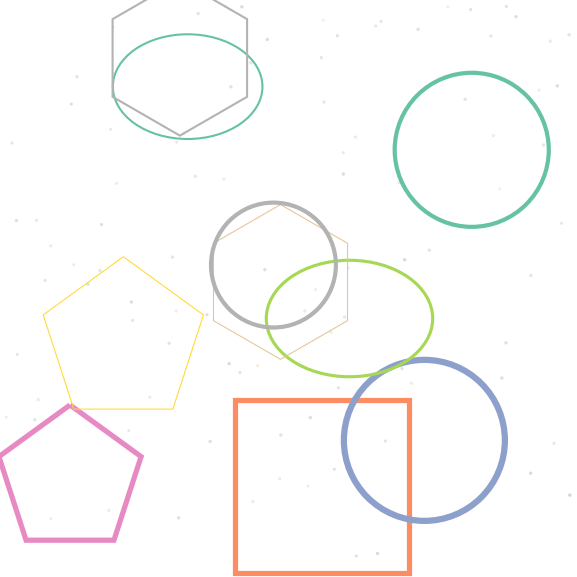[{"shape": "oval", "thickness": 1, "radius": 0.65, "center": [0.325, 0.849]}, {"shape": "circle", "thickness": 2, "radius": 0.67, "center": [0.817, 0.74]}, {"shape": "square", "thickness": 2.5, "radius": 0.75, "center": [0.558, 0.156]}, {"shape": "circle", "thickness": 3, "radius": 0.7, "center": [0.735, 0.237]}, {"shape": "pentagon", "thickness": 2.5, "radius": 0.65, "center": [0.121, 0.168]}, {"shape": "oval", "thickness": 1.5, "radius": 0.72, "center": [0.605, 0.448]}, {"shape": "pentagon", "thickness": 0.5, "radius": 0.73, "center": [0.214, 0.409]}, {"shape": "hexagon", "thickness": 0.5, "radius": 0.67, "center": [0.486, 0.511]}, {"shape": "circle", "thickness": 2, "radius": 0.54, "center": [0.474, 0.54]}, {"shape": "hexagon", "thickness": 1, "radius": 0.67, "center": [0.311, 0.899]}]